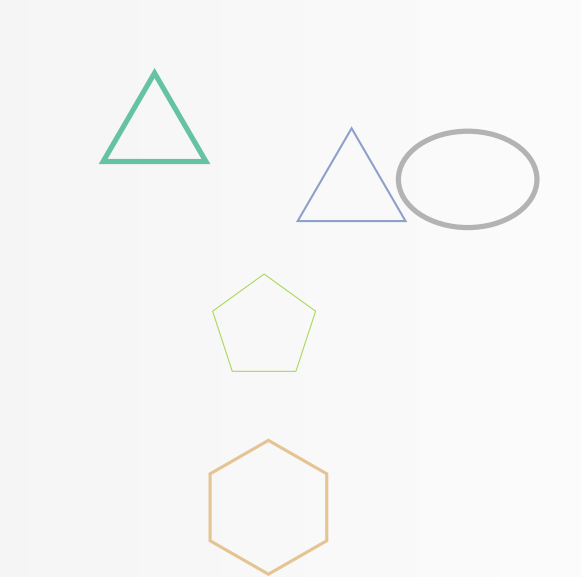[{"shape": "triangle", "thickness": 2.5, "radius": 0.51, "center": [0.266, 0.771]}, {"shape": "triangle", "thickness": 1, "radius": 0.54, "center": [0.605, 0.67]}, {"shape": "pentagon", "thickness": 0.5, "radius": 0.47, "center": [0.454, 0.431]}, {"shape": "hexagon", "thickness": 1.5, "radius": 0.58, "center": [0.462, 0.121]}, {"shape": "oval", "thickness": 2.5, "radius": 0.6, "center": [0.805, 0.689]}]